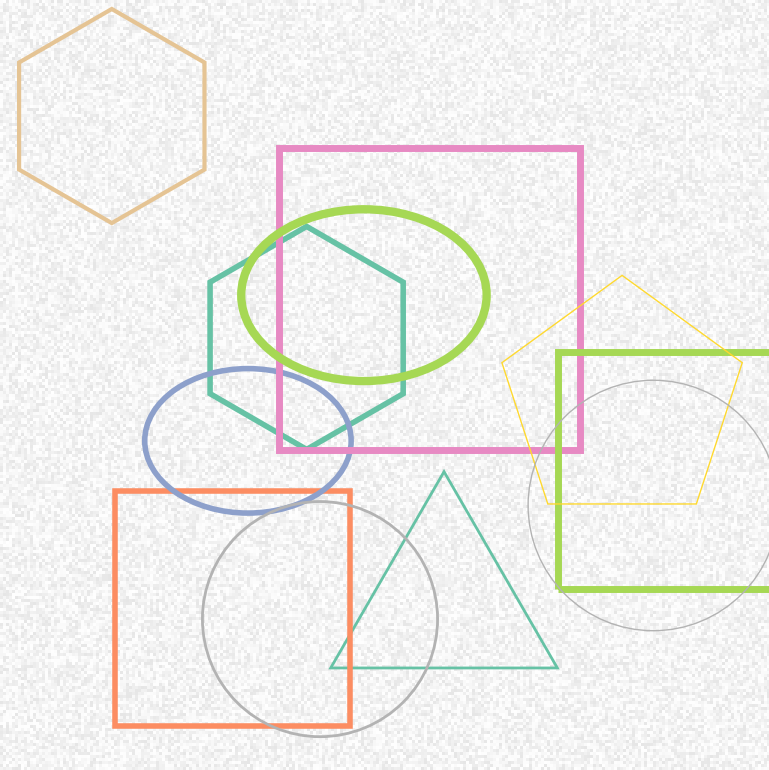[{"shape": "hexagon", "thickness": 2, "radius": 0.72, "center": [0.398, 0.561]}, {"shape": "triangle", "thickness": 1, "radius": 0.85, "center": [0.577, 0.217]}, {"shape": "square", "thickness": 2, "radius": 0.76, "center": [0.302, 0.21]}, {"shape": "oval", "thickness": 2, "radius": 0.67, "center": [0.322, 0.427]}, {"shape": "square", "thickness": 2.5, "radius": 0.98, "center": [0.558, 0.611]}, {"shape": "oval", "thickness": 3, "radius": 0.8, "center": [0.473, 0.617]}, {"shape": "square", "thickness": 2.5, "radius": 0.77, "center": [0.879, 0.389]}, {"shape": "pentagon", "thickness": 0.5, "radius": 0.82, "center": [0.808, 0.478]}, {"shape": "hexagon", "thickness": 1.5, "radius": 0.7, "center": [0.145, 0.849]}, {"shape": "circle", "thickness": 0.5, "radius": 0.81, "center": [0.848, 0.344]}, {"shape": "circle", "thickness": 1, "radius": 0.76, "center": [0.416, 0.196]}]